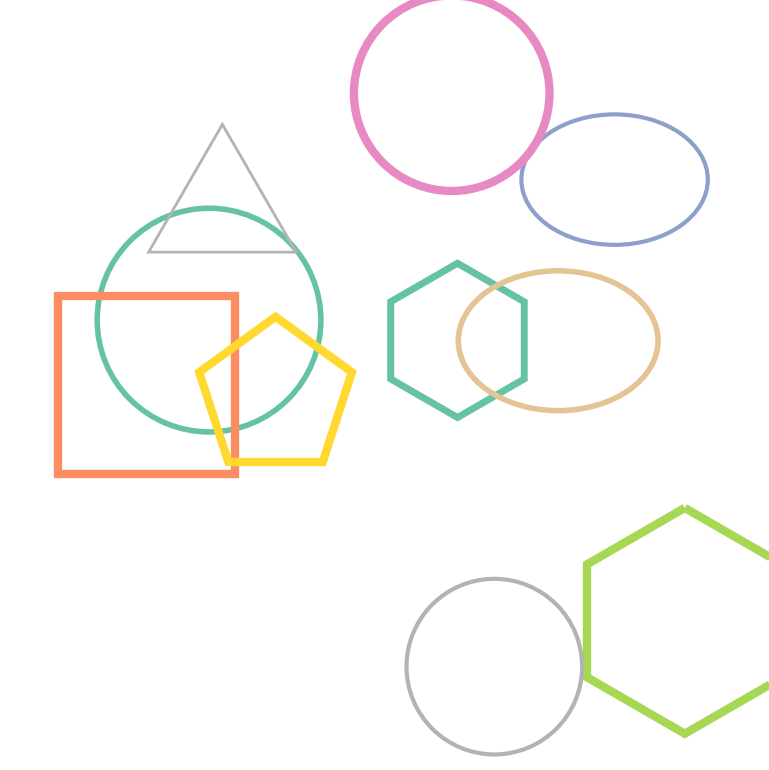[{"shape": "circle", "thickness": 2, "radius": 0.73, "center": [0.271, 0.584]}, {"shape": "hexagon", "thickness": 2.5, "radius": 0.5, "center": [0.594, 0.558]}, {"shape": "square", "thickness": 3, "radius": 0.58, "center": [0.19, 0.5]}, {"shape": "oval", "thickness": 1.5, "radius": 0.61, "center": [0.798, 0.767]}, {"shape": "circle", "thickness": 3, "radius": 0.63, "center": [0.587, 0.879]}, {"shape": "hexagon", "thickness": 3, "radius": 0.73, "center": [0.889, 0.194]}, {"shape": "pentagon", "thickness": 3, "radius": 0.52, "center": [0.358, 0.484]}, {"shape": "oval", "thickness": 2, "radius": 0.65, "center": [0.725, 0.558]}, {"shape": "triangle", "thickness": 1, "radius": 0.55, "center": [0.289, 0.728]}, {"shape": "circle", "thickness": 1.5, "radius": 0.57, "center": [0.642, 0.134]}]